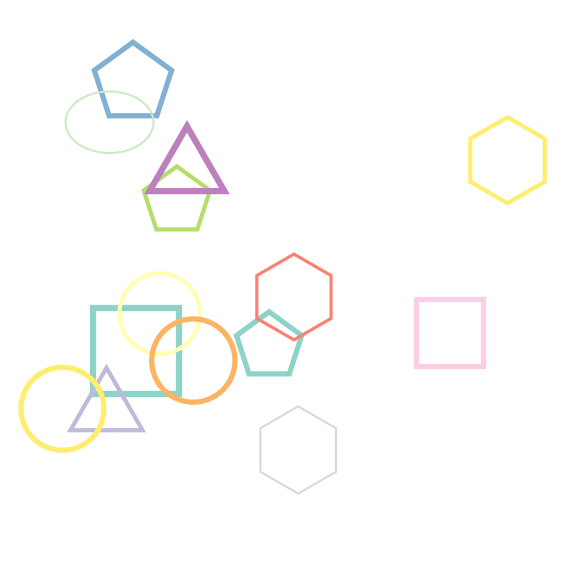[{"shape": "pentagon", "thickness": 2.5, "radius": 0.3, "center": [0.466, 0.4]}, {"shape": "square", "thickness": 3, "radius": 0.37, "center": [0.235, 0.391]}, {"shape": "circle", "thickness": 2, "radius": 0.35, "center": [0.277, 0.456]}, {"shape": "triangle", "thickness": 2, "radius": 0.36, "center": [0.184, 0.29]}, {"shape": "hexagon", "thickness": 1.5, "radius": 0.37, "center": [0.509, 0.485]}, {"shape": "pentagon", "thickness": 2.5, "radius": 0.35, "center": [0.23, 0.856]}, {"shape": "circle", "thickness": 2.5, "radius": 0.36, "center": [0.335, 0.375]}, {"shape": "pentagon", "thickness": 2, "radius": 0.3, "center": [0.306, 0.651]}, {"shape": "square", "thickness": 2.5, "radius": 0.29, "center": [0.779, 0.423]}, {"shape": "hexagon", "thickness": 1, "radius": 0.38, "center": [0.516, 0.22]}, {"shape": "triangle", "thickness": 3, "radius": 0.37, "center": [0.324, 0.706]}, {"shape": "oval", "thickness": 1, "radius": 0.38, "center": [0.19, 0.787]}, {"shape": "circle", "thickness": 2.5, "radius": 0.36, "center": [0.108, 0.291]}, {"shape": "hexagon", "thickness": 2, "radius": 0.37, "center": [0.879, 0.722]}]